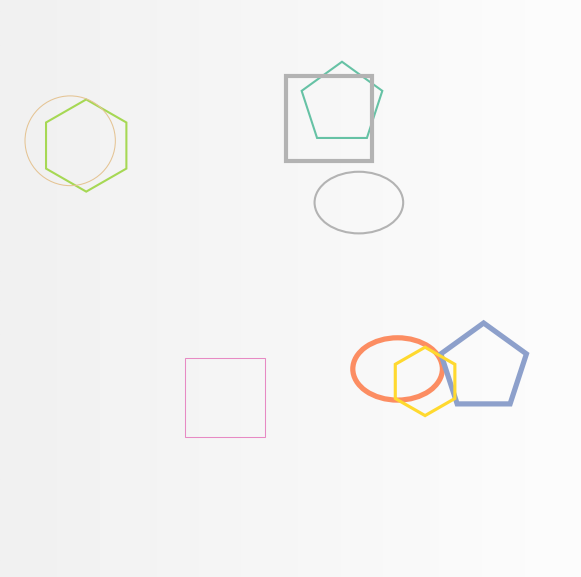[{"shape": "pentagon", "thickness": 1, "radius": 0.36, "center": [0.588, 0.819]}, {"shape": "oval", "thickness": 2.5, "radius": 0.39, "center": [0.684, 0.36]}, {"shape": "pentagon", "thickness": 2.5, "radius": 0.39, "center": [0.832, 0.362]}, {"shape": "square", "thickness": 0.5, "radius": 0.34, "center": [0.387, 0.311]}, {"shape": "hexagon", "thickness": 1, "radius": 0.4, "center": [0.148, 0.747]}, {"shape": "hexagon", "thickness": 1.5, "radius": 0.3, "center": [0.731, 0.339]}, {"shape": "circle", "thickness": 0.5, "radius": 0.39, "center": [0.121, 0.755]}, {"shape": "square", "thickness": 2, "radius": 0.37, "center": [0.566, 0.794]}, {"shape": "oval", "thickness": 1, "radius": 0.38, "center": [0.617, 0.648]}]